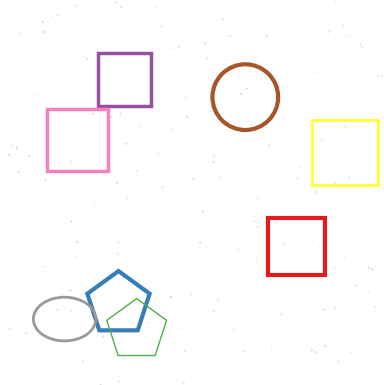[{"shape": "square", "thickness": 3, "radius": 0.37, "center": [0.771, 0.36]}, {"shape": "pentagon", "thickness": 3, "radius": 0.43, "center": [0.308, 0.211]}, {"shape": "pentagon", "thickness": 1, "radius": 0.41, "center": [0.355, 0.143]}, {"shape": "square", "thickness": 2.5, "radius": 0.35, "center": [0.324, 0.793]}, {"shape": "square", "thickness": 2, "radius": 0.43, "center": [0.896, 0.604]}, {"shape": "circle", "thickness": 3, "radius": 0.43, "center": [0.637, 0.748]}, {"shape": "square", "thickness": 2.5, "radius": 0.4, "center": [0.201, 0.637]}, {"shape": "oval", "thickness": 2, "radius": 0.41, "center": [0.168, 0.171]}]